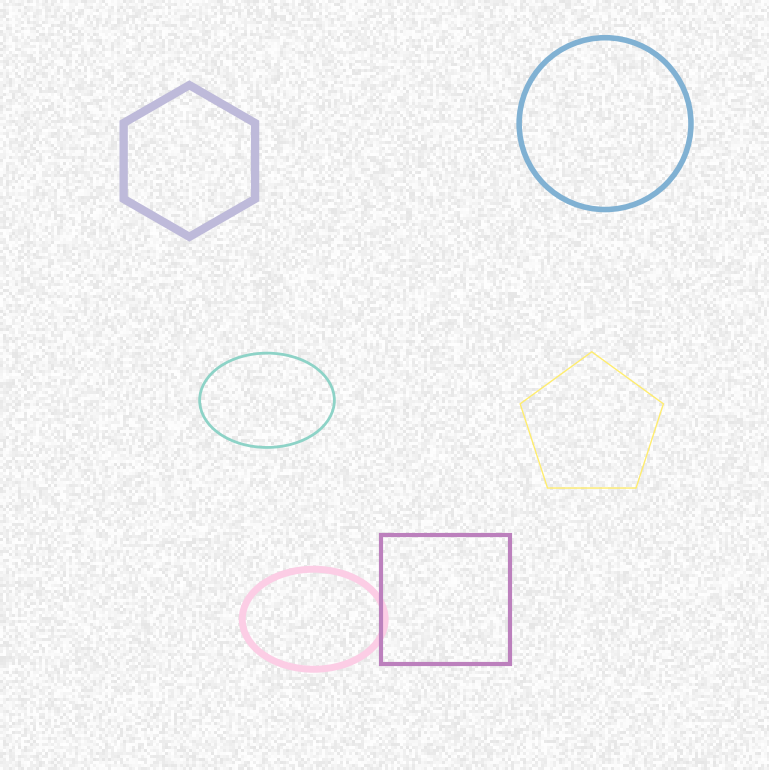[{"shape": "oval", "thickness": 1, "radius": 0.44, "center": [0.347, 0.48]}, {"shape": "hexagon", "thickness": 3, "radius": 0.49, "center": [0.246, 0.791]}, {"shape": "circle", "thickness": 2, "radius": 0.56, "center": [0.786, 0.839]}, {"shape": "oval", "thickness": 2.5, "radius": 0.46, "center": [0.407, 0.196]}, {"shape": "square", "thickness": 1.5, "radius": 0.42, "center": [0.579, 0.221]}, {"shape": "pentagon", "thickness": 0.5, "radius": 0.49, "center": [0.769, 0.445]}]